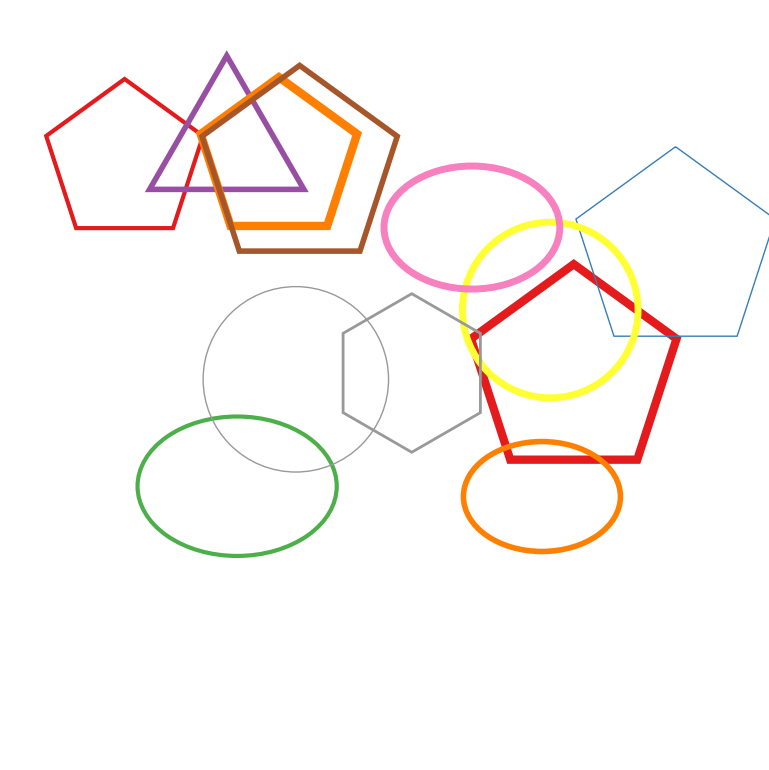[{"shape": "pentagon", "thickness": 3, "radius": 0.7, "center": [0.745, 0.517]}, {"shape": "pentagon", "thickness": 1.5, "radius": 0.54, "center": [0.162, 0.79]}, {"shape": "pentagon", "thickness": 0.5, "radius": 0.68, "center": [0.877, 0.673]}, {"shape": "oval", "thickness": 1.5, "radius": 0.65, "center": [0.308, 0.369]}, {"shape": "triangle", "thickness": 2, "radius": 0.58, "center": [0.294, 0.812]}, {"shape": "pentagon", "thickness": 3, "radius": 0.53, "center": [0.362, 0.793]}, {"shape": "oval", "thickness": 2, "radius": 0.51, "center": [0.704, 0.355]}, {"shape": "circle", "thickness": 2.5, "radius": 0.57, "center": [0.715, 0.597]}, {"shape": "pentagon", "thickness": 2, "radius": 0.67, "center": [0.389, 0.782]}, {"shape": "oval", "thickness": 2.5, "radius": 0.57, "center": [0.613, 0.704]}, {"shape": "circle", "thickness": 0.5, "radius": 0.6, "center": [0.384, 0.507]}, {"shape": "hexagon", "thickness": 1, "radius": 0.51, "center": [0.535, 0.516]}]